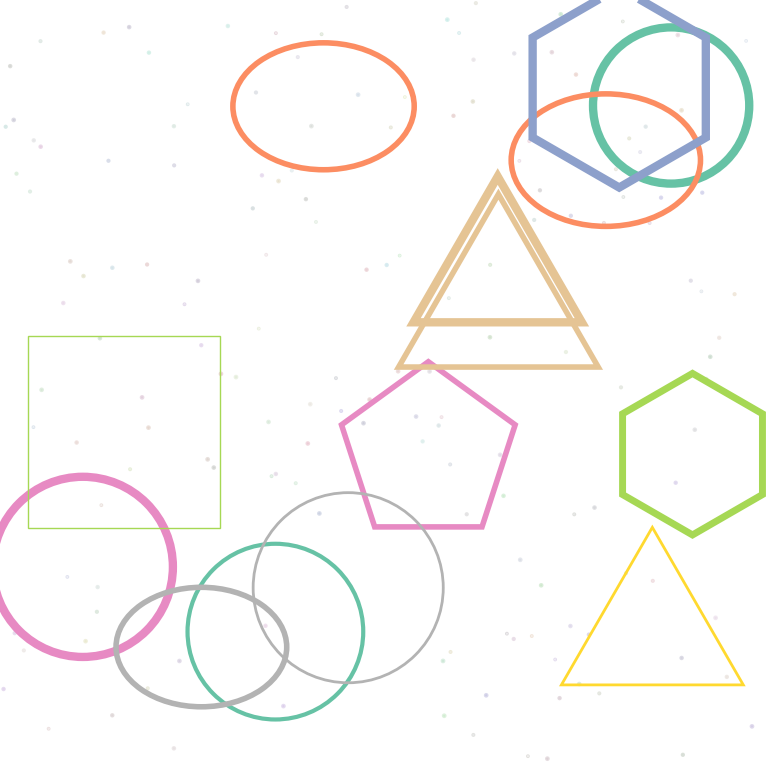[{"shape": "circle", "thickness": 3, "radius": 0.51, "center": [0.872, 0.863]}, {"shape": "circle", "thickness": 1.5, "radius": 0.57, "center": [0.358, 0.18]}, {"shape": "oval", "thickness": 2, "radius": 0.59, "center": [0.42, 0.862]}, {"shape": "oval", "thickness": 2, "radius": 0.61, "center": [0.787, 0.792]}, {"shape": "hexagon", "thickness": 3, "radius": 0.65, "center": [0.804, 0.886]}, {"shape": "pentagon", "thickness": 2, "radius": 0.59, "center": [0.556, 0.412]}, {"shape": "circle", "thickness": 3, "radius": 0.58, "center": [0.108, 0.264]}, {"shape": "square", "thickness": 0.5, "radius": 0.62, "center": [0.161, 0.439]}, {"shape": "hexagon", "thickness": 2.5, "radius": 0.52, "center": [0.899, 0.41]}, {"shape": "triangle", "thickness": 1, "radius": 0.68, "center": [0.847, 0.179]}, {"shape": "triangle", "thickness": 2, "radius": 0.75, "center": [0.647, 0.598]}, {"shape": "triangle", "thickness": 3, "radius": 0.63, "center": [0.646, 0.645]}, {"shape": "circle", "thickness": 1, "radius": 0.62, "center": [0.452, 0.237]}, {"shape": "oval", "thickness": 2, "radius": 0.55, "center": [0.262, 0.16]}]